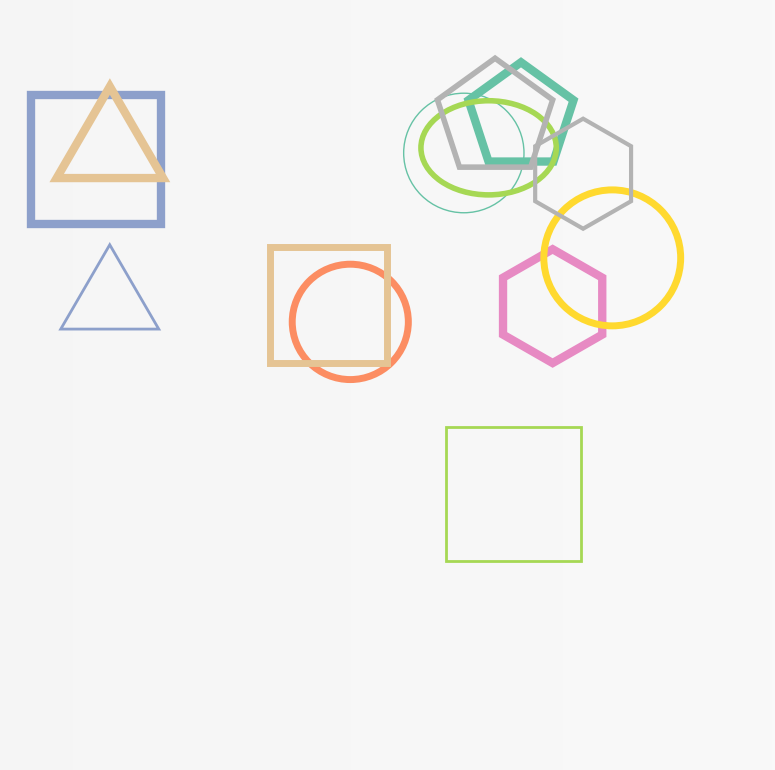[{"shape": "circle", "thickness": 0.5, "radius": 0.39, "center": [0.598, 0.801]}, {"shape": "pentagon", "thickness": 3, "radius": 0.36, "center": [0.672, 0.848]}, {"shape": "circle", "thickness": 2.5, "radius": 0.37, "center": [0.452, 0.582]}, {"shape": "triangle", "thickness": 1, "radius": 0.37, "center": [0.142, 0.609]}, {"shape": "square", "thickness": 3, "radius": 0.42, "center": [0.124, 0.793]}, {"shape": "hexagon", "thickness": 3, "radius": 0.37, "center": [0.713, 0.602]}, {"shape": "square", "thickness": 1, "radius": 0.43, "center": [0.663, 0.358]}, {"shape": "oval", "thickness": 2, "radius": 0.44, "center": [0.63, 0.808]}, {"shape": "circle", "thickness": 2.5, "radius": 0.44, "center": [0.79, 0.665]}, {"shape": "triangle", "thickness": 3, "radius": 0.4, "center": [0.142, 0.808]}, {"shape": "square", "thickness": 2.5, "radius": 0.38, "center": [0.424, 0.604]}, {"shape": "hexagon", "thickness": 1.5, "radius": 0.36, "center": [0.752, 0.774]}, {"shape": "pentagon", "thickness": 2, "radius": 0.39, "center": [0.639, 0.846]}]